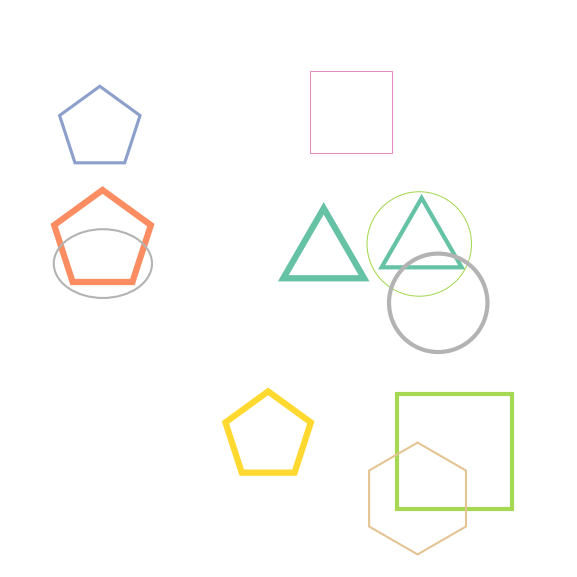[{"shape": "triangle", "thickness": 3, "radius": 0.4, "center": [0.561, 0.558]}, {"shape": "triangle", "thickness": 2, "radius": 0.4, "center": [0.73, 0.576]}, {"shape": "pentagon", "thickness": 3, "radius": 0.44, "center": [0.178, 0.582]}, {"shape": "pentagon", "thickness": 1.5, "radius": 0.37, "center": [0.173, 0.776]}, {"shape": "square", "thickness": 0.5, "radius": 0.36, "center": [0.607, 0.805]}, {"shape": "circle", "thickness": 0.5, "radius": 0.45, "center": [0.726, 0.577]}, {"shape": "square", "thickness": 2, "radius": 0.5, "center": [0.786, 0.217]}, {"shape": "pentagon", "thickness": 3, "radius": 0.39, "center": [0.464, 0.244]}, {"shape": "hexagon", "thickness": 1, "radius": 0.48, "center": [0.723, 0.136]}, {"shape": "circle", "thickness": 2, "radius": 0.43, "center": [0.759, 0.475]}, {"shape": "oval", "thickness": 1, "radius": 0.43, "center": [0.178, 0.543]}]